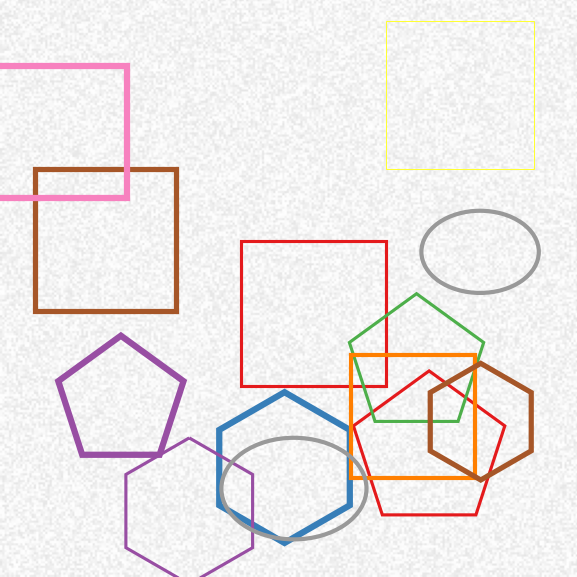[{"shape": "pentagon", "thickness": 1.5, "radius": 0.69, "center": [0.743, 0.219]}, {"shape": "square", "thickness": 1.5, "radius": 0.63, "center": [0.543, 0.457]}, {"shape": "hexagon", "thickness": 3, "radius": 0.65, "center": [0.493, 0.189]}, {"shape": "pentagon", "thickness": 1.5, "radius": 0.61, "center": [0.721, 0.368]}, {"shape": "pentagon", "thickness": 3, "radius": 0.57, "center": [0.209, 0.304]}, {"shape": "hexagon", "thickness": 1.5, "radius": 0.63, "center": [0.328, 0.114]}, {"shape": "square", "thickness": 2, "radius": 0.53, "center": [0.715, 0.278]}, {"shape": "square", "thickness": 0.5, "radius": 0.64, "center": [0.797, 0.834]}, {"shape": "hexagon", "thickness": 2.5, "radius": 0.5, "center": [0.832, 0.269]}, {"shape": "square", "thickness": 2.5, "radius": 0.61, "center": [0.183, 0.584]}, {"shape": "square", "thickness": 3, "radius": 0.57, "center": [0.105, 0.771]}, {"shape": "oval", "thickness": 2, "radius": 0.51, "center": [0.831, 0.563]}, {"shape": "oval", "thickness": 2, "radius": 0.63, "center": [0.509, 0.153]}]